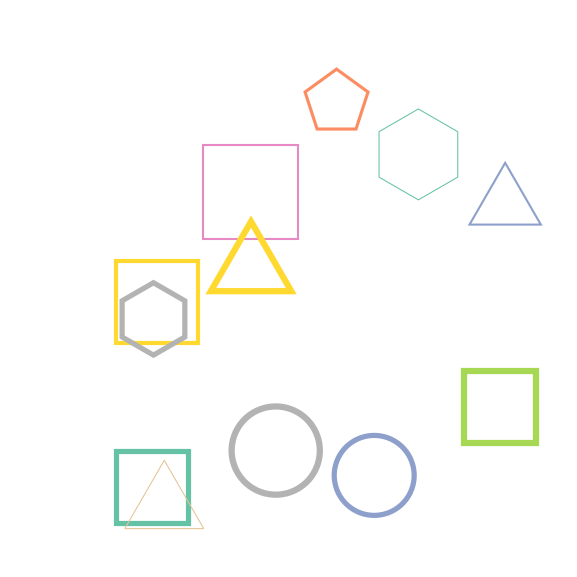[{"shape": "hexagon", "thickness": 0.5, "radius": 0.39, "center": [0.724, 0.732]}, {"shape": "square", "thickness": 2.5, "radius": 0.31, "center": [0.263, 0.156]}, {"shape": "pentagon", "thickness": 1.5, "radius": 0.29, "center": [0.583, 0.822]}, {"shape": "triangle", "thickness": 1, "radius": 0.36, "center": [0.875, 0.646]}, {"shape": "circle", "thickness": 2.5, "radius": 0.35, "center": [0.648, 0.176]}, {"shape": "square", "thickness": 1, "radius": 0.41, "center": [0.433, 0.667]}, {"shape": "square", "thickness": 3, "radius": 0.31, "center": [0.865, 0.295]}, {"shape": "triangle", "thickness": 3, "radius": 0.4, "center": [0.435, 0.535]}, {"shape": "square", "thickness": 2, "radius": 0.36, "center": [0.271, 0.476]}, {"shape": "triangle", "thickness": 0.5, "radius": 0.39, "center": [0.284, 0.123]}, {"shape": "hexagon", "thickness": 2.5, "radius": 0.31, "center": [0.266, 0.447]}, {"shape": "circle", "thickness": 3, "radius": 0.38, "center": [0.477, 0.219]}]